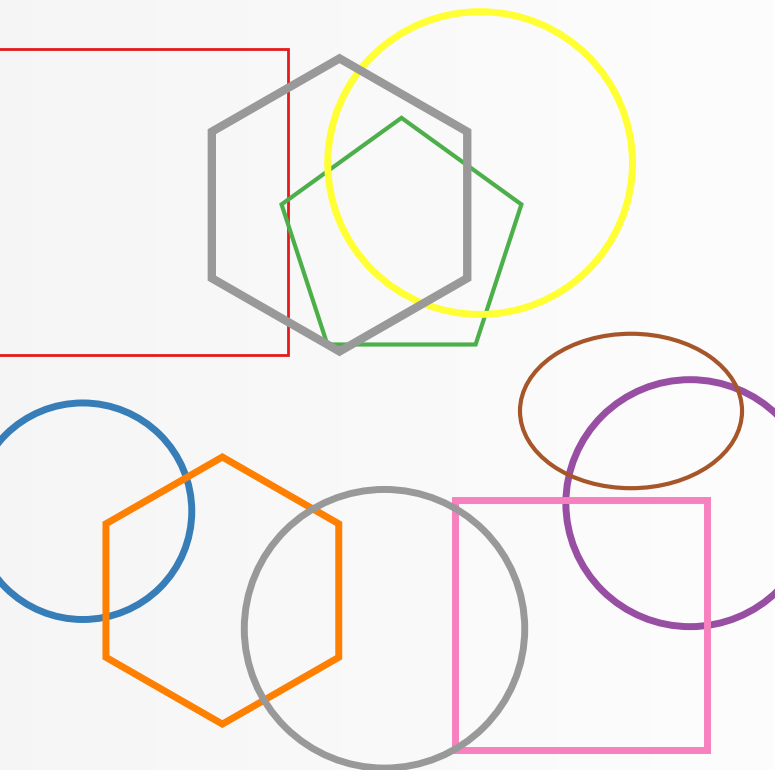[{"shape": "square", "thickness": 1, "radius": 0.99, "center": [0.174, 0.738]}, {"shape": "circle", "thickness": 2.5, "radius": 0.7, "center": [0.107, 0.336]}, {"shape": "pentagon", "thickness": 1.5, "radius": 0.81, "center": [0.518, 0.684]}, {"shape": "circle", "thickness": 2.5, "radius": 0.8, "center": [0.891, 0.347]}, {"shape": "hexagon", "thickness": 2.5, "radius": 0.87, "center": [0.287, 0.233]}, {"shape": "circle", "thickness": 2.5, "radius": 0.98, "center": [0.62, 0.788]}, {"shape": "oval", "thickness": 1.5, "radius": 0.72, "center": [0.814, 0.466]}, {"shape": "square", "thickness": 2.5, "radius": 0.81, "center": [0.75, 0.189]}, {"shape": "hexagon", "thickness": 3, "radius": 0.95, "center": [0.438, 0.734]}, {"shape": "circle", "thickness": 2.5, "radius": 0.9, "center": [0.496, 0.183]}]